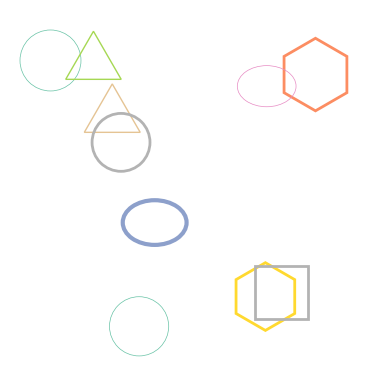[{"shape": "circle", "thickness": 0.5, "radius": 0.4, "center": [0.131, 0.843]}, {"shape": "circle", "thickness": 0.5, "radius": 0.38, "center": [0.361, 0.152]}, {"shape": "hexagon", "thickness": 2, "radius": 0.47, "center": [0.819, 0.806]}, {"shape": "oval", "thickness": 3, "radius": 0.41, "center": [0.402, 0.422]}, {"shape": "oval", "thickness": 0.5, "radius": 0.38, "center": [0.693, 0.776]}, {"shape": "triangle", "thickness": 1, "radius": 0.42, "center": [0.243, 0.836]}, {"shape": "hexagon", "thickness": 2, "radius": 0.44, "center": [0.689, 0.23]}, {"shape": "triangle", "thickness": 1, "radius": 0.42, "center": [0.292, 0.698]}, {"shape": "square", "thickness": 2, "radius": 0.34, "center": [0.732, 0.241]}, {"shape": "circle", "thickness": 2, "radius": 0.38, "center": [0.314, 0.63]}]